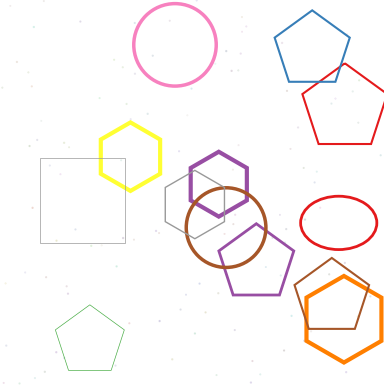[{"shape": "oval", "thickness": 2, "radius": 0.5, "center": [0.88, 0.421]}, {"shape": "pentagon", "thickness": 1.5, "radius": 0.58, "center": [0.896, 0.72]}, {"shape": "pentagon", "thickness": 1.5, "radius": 0.51, "center": [0.811, 0.871]}, {"shape": "pentagon", "thickness": 0.5, "radius": 0.47, "center": [0.233, 0.114]}, {"shape": "pentagon", "thickness": 2, "radius": 0.51, "center": [0.666, 0.317]}, {"shape": "hexagon", "thickness": 3, "radius": 0.42, "center": [0.568, 0.522]}, {"shape": "hexagon", "thickness": 3, "radius": 0.56, "center": [0.893, 0.171]}, {"shape": "hexagon", "thickness": 3, "radius": 0.44, "center": [0.339, 0.593]}, {"shape": "circle", "thickness": 2.5, "radius": 0.52, "center": [0.587, 0.409]}, {"shape": "pentagon", "thickness": 1.5, "radius": 0.51, "center": [0.862, 0.228]}, {"shape": "circle", "thickness": 2.5, "radius": 0.54, "center": [0.455, 0.883]}, {"shape": "hexagon", "thickness": 1, "radius": 0.44, "center": [0.506, 0.469]}, {"shape": "square", "thickness": 0.5, "radius": 0.55, "center": [0.214, 0.48]}]